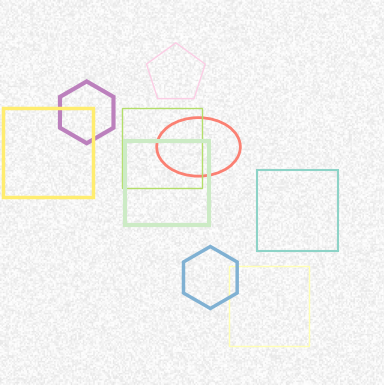[{"shape": "square", "thickness": 1.5, "radius": 0.53, "center": [0.773, 0.453]}, {"shape": "square", "thickness": 1, "radius": 0.52, "center": [0.699, 0.204]}, {"shape": "oval", "thickness": 2, "radius": 0.54, "center": [0.516, 0.618]}, {"shape": "hexagon", "thickness": 2.5, "radius": 0.4, "center": [0.546, 0.279]}, {"shape": "square", "thickness": 1, "radius": 0.51, "center": [0.421, 0.616]}, {"shape": "pentagon", "thickness": 1, "radius": 0.4, "center": [0.457, 0.809]}, {"shape": "hexagon", "thickness": 3, "radius": 0.4, "center": [0.225, 0.708]}, {"shape": "square", "thickness": 3, "radius": 0.55, "center": [0.433, 0.525]}, {"shape": "square", "thickness": 2.5, "radius": 0.58, "center": [0.125, 0.604]}]